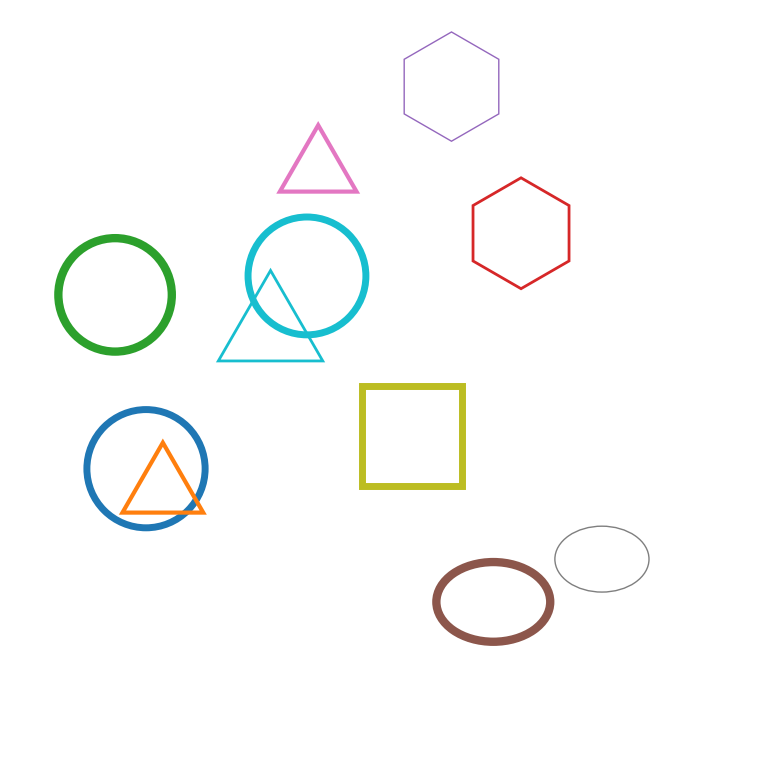[{"shape": "circle", "thickness": 2.5, "radius": 0.38, "center": [0.19, 0.391]}, {"shape": "triangle", "thickness": 1.5, "radius": 0.3, "center": [0.211, 0.365]}, {"shape": "circle", "thickness": 3, "radius": 0.37, "center": [0.149, 0.617]}, {"shape": "hexagon", "thickness": 1, "radius": 0.36, "center": [0.677, 0.697]}, {"shape": "hexagon", "thickness": 0.5, "radius": 0.35, "center": [0.586, 0.888]}, {"shape": "oval", "thickness": 3, "radius": 0.37, "center": [0.641, 0.218]}, {"shape": "triangle", "thickness": 1.5, "radius": 0.29, "center": [0.413, 0.78]}, {"shape": "oval", "thickness": 0.5, "radius": 0.31, "center": [0.782, 0.274]}, {"shape": "square", "thickness": 2.5, "radius": 0.33, "center": [0.535, 0.434]}, {"shape": "circle", "thickness": 2.5, "radius": 0.38, "center": [0.399, 0.642]}, {"shape": "triangle", "thickness": 1, "radius": 0.39, "center": [0.351, 0.57]}]